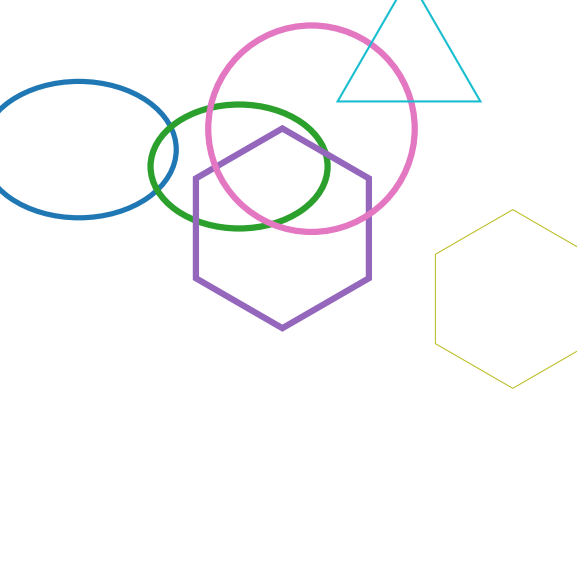[{"shape": "oval", "thickness": 2.5, "radius": 0.84, "center": [0.136, 0.74]}, {"shape": "oval", "thickness": 3, "radius": 0.77, "center": [0.414, 0.711]}, {"shape": "hexagon", "thickness": 3, "radius": 0.86, "center": [0.489, 0.604]}, {"shape": "circle", "thickness": 3, "radius": 0.89, "center": [0.539, 0.776]}, {"shape": "hexagon", "thickness": 0.5, "radius": 0.77, "center": [0.888, 0.481]}, {"shape": "triangle", "thickness": 1, "radius": 0.71, "center": [0.708, 0.895]}]